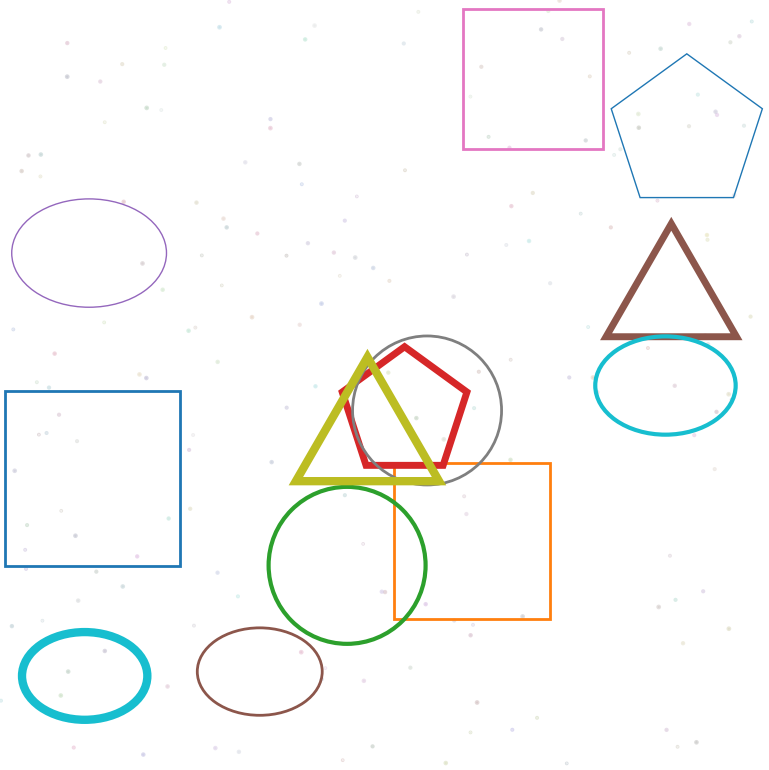[{"shape": "square", "thickness": 1, "radius": 0.57, "center": [0.12, 0.378]}, {"shape": "pentagon", "thickness": 0.5, "radius": 0.52, "center": [0.892, 0.827]}, {"shape": "square", "thickness": 1, "radius": 0.5, "center": [0.613, 0.298]}, {"shape": "circle", "thickness": 1.5, "radius": 0.51, "center": [0.451, 0.266]}, {"shape": "pentagon", "thickness": 2.5, "radius": 0.43, "center": [0.525, 0.465]}, {"shape": "oval", "thickness": 0.5, "radius": 0.5, "center": [0.116, 0.671]}, {"shape": "triangle", "thickness": 2.5, "radius": 0.49, "center": [0.872, 0.612]}, {"shape": "oval", "thickness": 1, "radius": 0.41, "center": [0.337, 0.128]}, {"shape": "square", "thickness": 1, "radius": 0.46, "center": [0.692, 0.898]}, {"shape": "circle", "thickness": 1, "radius": 0.48, "center": [0.555, 0.467]}, {"shape": "triangle", "thickness": 3, "radius": 0.54, "center": [0.477, 0.429]}, {"shape": "oval", "thickness": 1.5, "radius": 0.46, "center": [0.864, 0.499]}, {"shape": "oval", "thickness": 3, "radius": 0.41, "center": [0.11, 0.122]}]